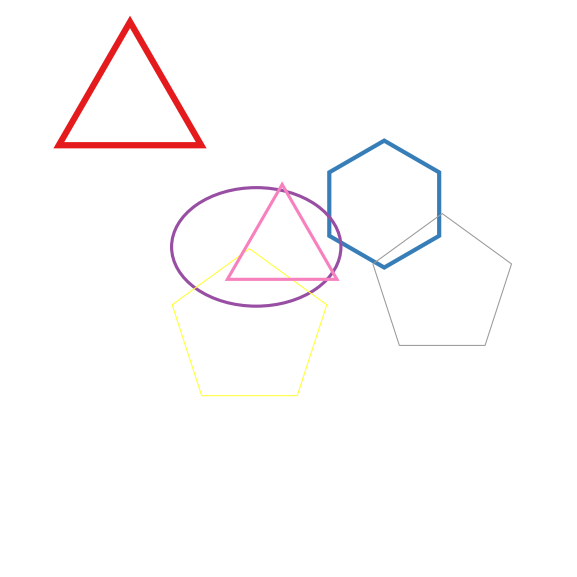[{"shape": "triangle", "thickness": 3, "radius": 0.71, "center": [0.225, 0.819]}, {"shape": "hexagon", "thickness": 2, "radius": 0.55, "center": [0.665, 0.646]}, {"shape": "oval", "thickness": 1.5, "radius": 0.73, "center": [0.444, 0.572]}, {"shape": "pentagon", "thickness": 0.5, "radius": 0.7, "center": [0.432, 0.428]}, {"shape": "triangle", "thickness": 1.5, "radius": 0.55, "center": [0.489, 0.57]}, {"shape": "pentagon", "thickness": 0.5, "radius": 0.63, "center": [0.766, 0.503]}]